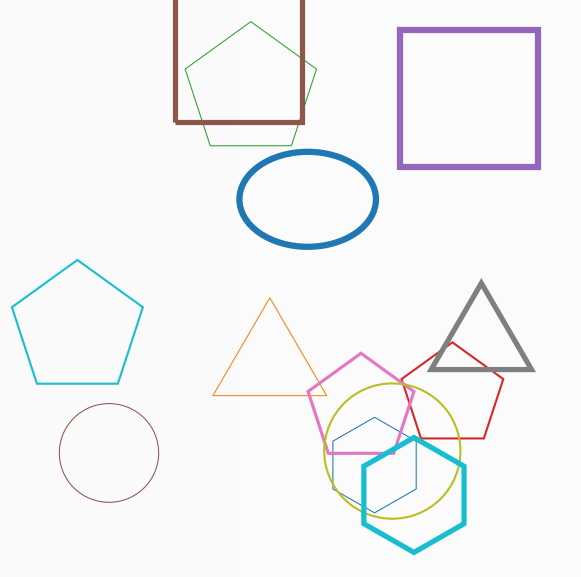[{"shape": "oval", "thickness": 3, "radius": 0.59, "center": [0.529, 0.654]}, {"shape": "hexagon", "thickness": 0.5, "radius": 0.41, "center": [0.644, 0.194]}, {"shape": "triangle", "thickness": 0.5, "radius": 0.56, "center": [0.464, 0.371]}, {"shape": "pentagon", "thickness": 0.5, "radius": 0.59, "center": [0.432, 0.843]}, {"shape": "pentagon", "thickness": 1, "radius": 0.46, "center": [0.778, 0.314]}, {"shape": "square", "thickness": 3, "radius": 0.59, "center": [0.807, 0.828]}, {"shape": "square", "thickness": 2.5, "radius": 0.55, "center": [0.41, 0.897]}, {"shape": "circle", "thickness": 0.5, "radius": 0.43, "center": [0.188, 0.215]}, {"shape": "pentagon", "thickness": 1.5, "radius": 0.48, "center": [0.621, 0.292]}, {"shape": "triangle", "thickness": 2.5, "radius": 0.5, "center": [0.828, 0.409]}, {"shape": "circle", "thickness": 1, "radius": 0.59, "center": [0.675, 0.218]}, {"shape": "pentagon", "thickness": 1, "radius": 0.59, "center": [0.133, 0.431]}, {"shape": "hexagon", "thickness": 2.5, "radius": 0.5, "center": [0.712, 0.142]}]